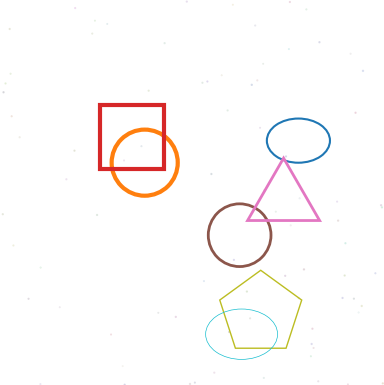[{"shape": "oval", "thickness": 1.5, "radius": 0.41, "center": [0.775, 0.635]}, {"shape": "circle", "thickness": 3, "radius": 0.43, "center": [0.376, 0.577]}, {"shape": "square", "thickness": 3, "radius": 0.42, "center": [0.343, 0.644]}, {"shape": "circle", "thickness": 2, "radius": 0.41, "center": [0.622, 0.389]}, {"shape": "triangle", "thickness": 2, "radius": 0.54, "center": [0.737, 0.481]}, {"shape": "pentagon", "thickness": 1, "radius": 0.56, "center": [0.677, 0.186]}, {"shape": "oval", "thickness": 0.5, "radius": 0.47, "center": [0.628, 0.132]}]